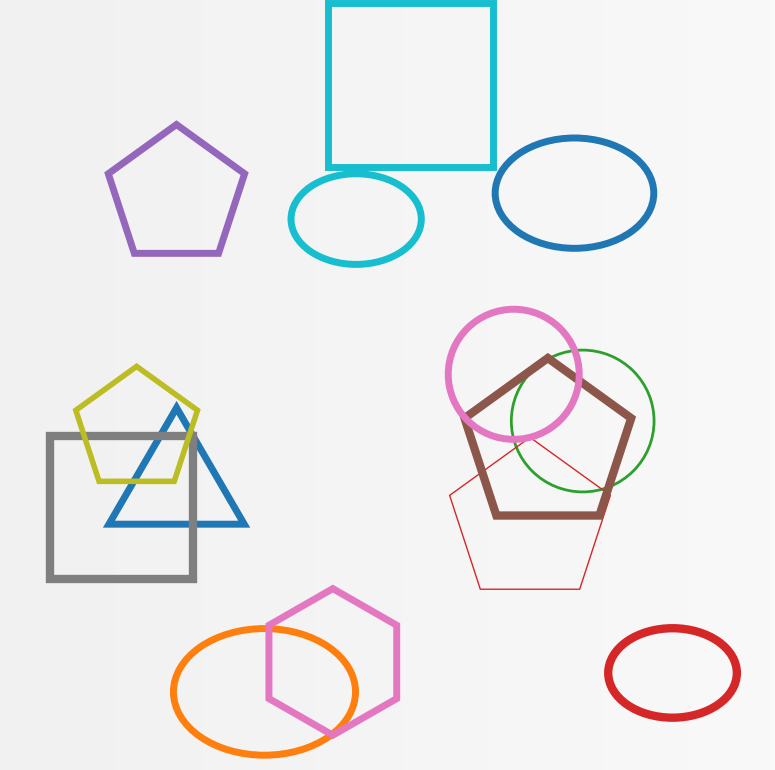[{"shape": "oval", "thickness": 2.5, "radius": 0.51, "center": [0.741, 0.749]}, {"shape": "triangle", "thickness": 2.5, "radius": 0.5, "center": [0.228, 0.37]}, {"shape": "oval", "thickness": 2.5, "radius": 0.59, "center": [0.341, 0.101]}, {"shape": "circle", "thickness": 1, "radius": 0.46, "center": [0.752, 0.453]}, {"shape": "oval", "thickness": 3, "radius": 0.41, "center": [0.868, 0.126]}, {"shape": "pentagon", "thickness": 0.5, "radius": 0.55, "center": [0.684, 0.323]}, {"shape": "pentagon", "thickness": 2.5, "radius": 0.46, "center": [0.228, 0.746]}, {"shape": "pentagon", "thickness": 3, "radius": 0.57, "center": [0.707, 0.422]}, {"shape": "circle", "thickness": 2.5, "radius": 0.42, "center": [0.663, 0.514]}, {"shape": "hexagon", "thickness": 2.5, "radius": 0.48, "center": [0.429, 0.14]}, {"shape": "square", "thickness": 3, "radius": 0.46, "center": [0.157, 0.341]}, {"shape": "pentagon", "thickness": 2, "radius": 0.41, "center": [0.176, 0.442]}, {"shape": "oval", "thickness": 2.5, "radius": 0.42, "center": [0.46, 0.715]}, {"shape": "square", "thickness": 2.5, "radius": 0.53, "center": [0.529, 0.889]}]